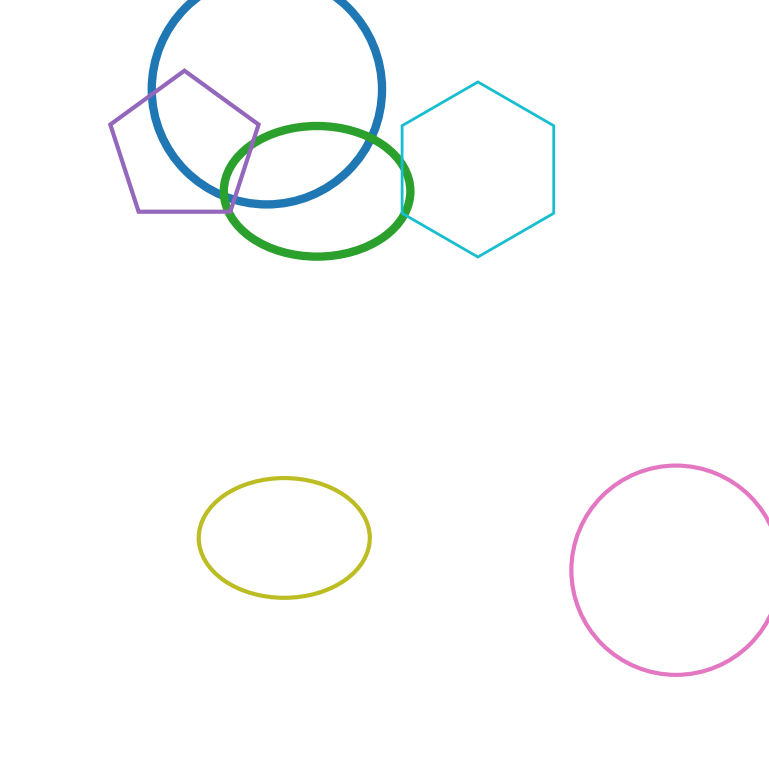[{"shape": "circle", "thickness": 3, "radius": 0.75, "center": [0.347, 0.884]}, {"shape": "oval", "thickness": 3, "radius": 0.61, "center": [0.412, 0.752]}, {"shape": "pentagon", "thickness": 1.5, "radius": 0.51, "center": [0.24, 0.807]}, {"shape": "circle", "thickness": 1.5, "radius": 0.68, "center": [0.878, 0.259]}, {"shape": "oval", "thickness": 1.5, "radius": 0.56, "center": [0.369, 0.301]}, {"shape": "hexagon", "thickness": 1, "radius": 0.57, "center": [0.621, 0.78]}]